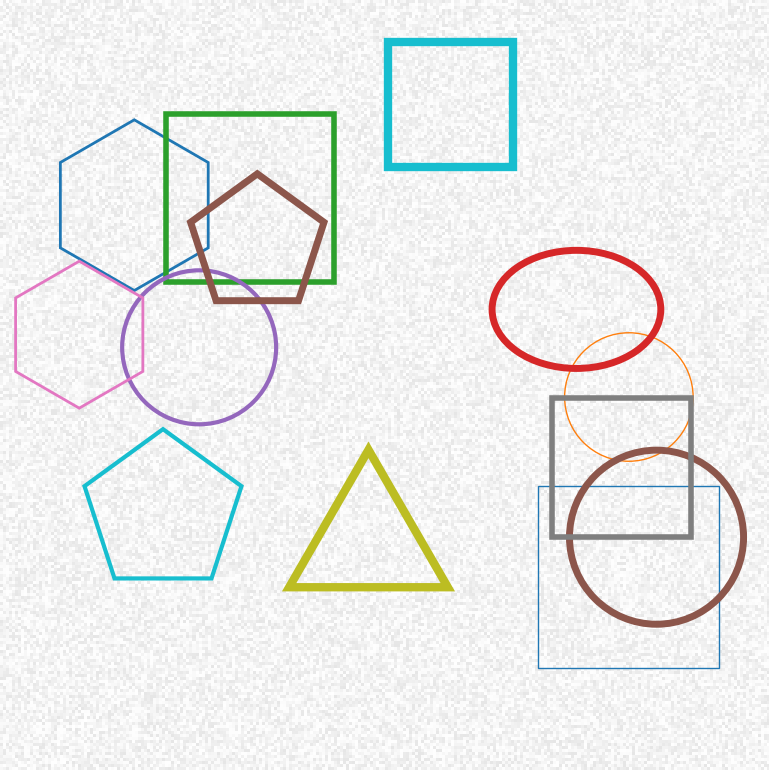[{"shape": "square", "thickness": 0.5, "radius": 0.59, "center": [0.816, 0.25]}, {"shape": "hexagon", "thickness": 1, "radius": 0.55, "center": [0.174, 0.734]}, {"shape": "circle", "thickness": 0.5, "radius": 0.42, "center": [0.817, 0.484]}, {"shape": "square", "thickness": 2, "radius": 0.55, "center": [0.325, 0.742]}, {"shape": "oval", "thickness": 2.5, "radius": 0.55, "center": [0.749, 0.598]}, {"shape": "circle", "thickness": 1.5, "radius": 0.5, "center": [0.259, 0.549]}, {"shape": "pentagon", "thickness": 2.5, "radius": 0.46, "center": [0.334, 0.683]}, {"shape": "circle", "thickness": 2.5, "radius": 0.57, "center": [0.853, 0.302]}, {"shape": "hexagon", "thickness": 1, "radius": 0.48, "center": [0.103, 0.565]}, {"shape": "square", "thickness": 2, "radius": 0.45, "center": [0.807, 0.393]}, {"shape": "triangle", "thickness": 3, "radius": 0.59, "center": [0.479, 0.297]}, {"shape": "pentagon", "thickness": 1.5, "radius": 0.54, "center": [0.212, 0.335]}, {"shape": "square", "thickness": 3, "radius": 0.41, "center": [0.585, 0.864]}]